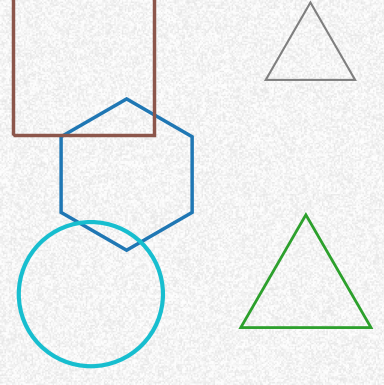[{"shape": "hexagon", "thickness": 2.5, "radius": 0.98, "center": [0.329, 0.547]}, {"shape": "triangle", "thickness": 2, "radius": 0.98, "center": [0.795, 0.247]}, {"shape": "square", "thickness": 2.5, "radius": 0.92, "center": [0.217, 0.833]}, {"shape": "triangle", "thickness": 1.5, "radius": 0.67, "center": [0.806, 0.859]}, {"shape": "circle", "thickness": 3, "radius": 0.94, "center": [0.236, 0.236]}]